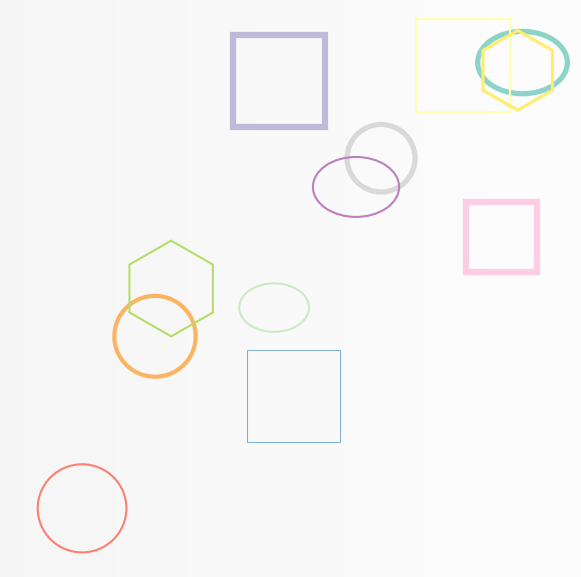[{"shape": "oval", "thickness": 2.5, "radius": 0.39, "center": [0.899, 0.891]}, {"shape": "square", "thickness": 1, "radius": 0.4, "center": [0.796, 0.886]}, {"shape": "square", "thickness": 3, "radius": 0.39, "center": [0.48, 0.859]}, {"shape": "circle", "thickness": 1, "radius": 0.38, "center": [0.141, 0.119]}, {"shape": "square", "thickness": 0.5, "radius": 0.4, "center": [0.505, 0.314]}, {"shape": "circle", "thickness": 2, "radius": 0.35, "center": [0.267, 0.417]}, {"shape": "hexagon", "thickness": 1, "radius": 0.41, "center": [0.295, 0.5]}, {"shape": "square", "thickness": 3, "radius": 0.31, "center": [0.863, 0.588]}, {"shape": "circle", "thickness": 2.5, "radius": 0.29, "center": [0.656, 0.725]}, {"shape": "oval", "thickness": 1, "radius": 0.37, "center": [0.612, 0.675]}, {"shape": "oval", "thickness": 1, "radius": 0.3, "center": [0.472, 0.467]}, {"shape": "hexagon", "thickness": 1.5, "radius": 0.34, "center": [0.891, 0.877]}]